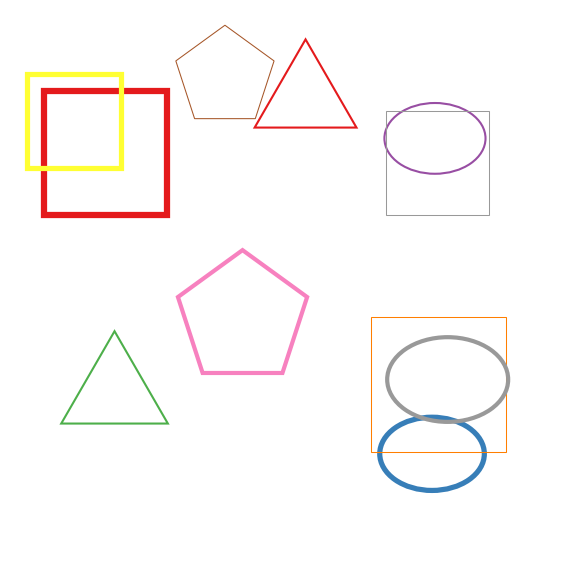[{"shape": "triangle", "thickness": 1, "radius": 0.51, "center": [0.529, 0.829]}, {"shape": "square", "thickness": 3, "radius": 0.54, "center": [0.183, 0.734]}, {"shape": "oval", "thickness": 2.5, "radius": 0.45, "center": [0.748, 0.213]}, {"shape": "triangle", "thickness": 1, "radius": 0.53, "center": [0.198, 0.319]}, {"shape": "oval", "thickness": 1, "radius": 0.44, "center": [0.753, 0.76]}, {"shape": "square", "thickness": 0.5, "radius": 0.58, "center": [0.759, 0.334]}, {"shape": "square", "thickness": 2.5, "radius": 0.41, "center": [0.128, 0.79]}, {"shape": "pentagon", "thickness": 0.5, "radius": 0.45, "center": [0.39, 0.866]}, {"shape": "pentagon", "thickness": 2, "radius": 0.59, "center": [0.42, 0.448]}, {"shape": "oval", "thickness": 2, "radius": 0.52, "center": [0.775, 0.342]}, {"shape": "square", "thickness": 0.5, "radius": 0.45, "center": [0.757, 0.717]}]